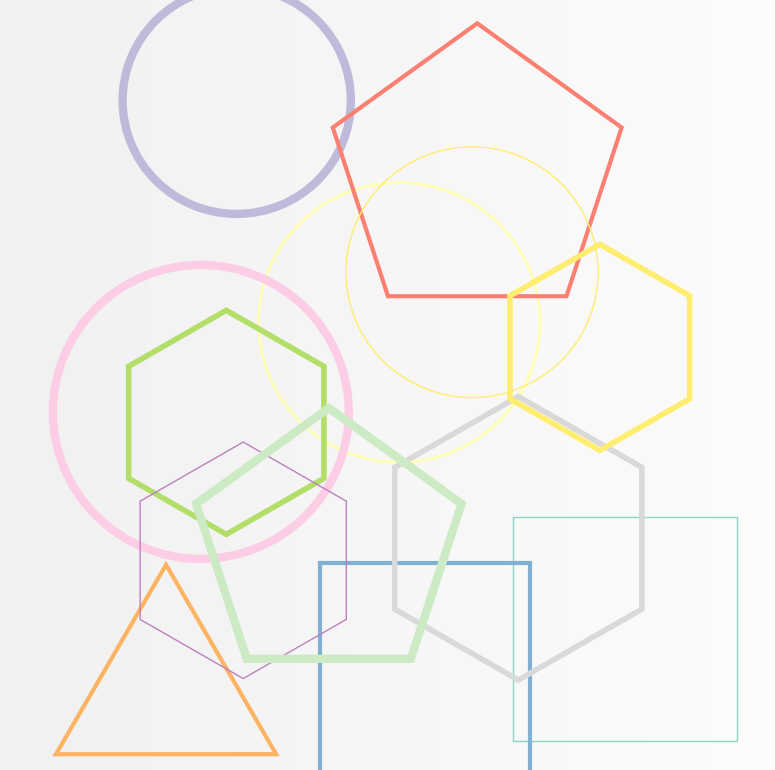[{"shape": "square", "thickness": 0.5, "radius": 0.72, "center": [0.806, 0.183]}, {"shape": "circle", "thickness": 1, "radius": 0.91, "center": [0.515, 0.581]}, {"shape": "circle", "thickness": 3, "radius": 0.74, "center": [0.305, 0.869]}, {"shape": "pentagon", "thickness": 1.5, "radius": 0.98, "center": [0.616, 0.774]}, {"shape": "square", "thickness": 1.5, "radius": 0.68, "center": [0.548, 0.133]}, {"shape": "triangle", "thickness": 1.5, "radius": 0.82, "center": [0.214, 0.103]}, {"shape": "hexagon", "thickness": 2, "radius": 0.73, "center": [0.292, 0.452]}, {"shape": "circle", "thickness": 3, "radius": 0.95, "center": [0.259, 0.465]}, {"shape": "hexagon", "thickness": 2, "radius": 0.92, "center": [0.669, 0.301]}, {"shape": "hexagon", "thickness": 0.5, "radius": 0.77, "center": [0.314, 0.272]}, {"shape": "pentagon", "thickness": 3, "radius": 0.9, "center": [0.424, 0.29]}, {"shape": "circle", "thickness": 0.5, "radius": 0.81, "center": [0.609, 0.647]}, {"shape": "hexagon", "thickness": 2, "radius": 0.67, "center": [0.774, 0.549]}]